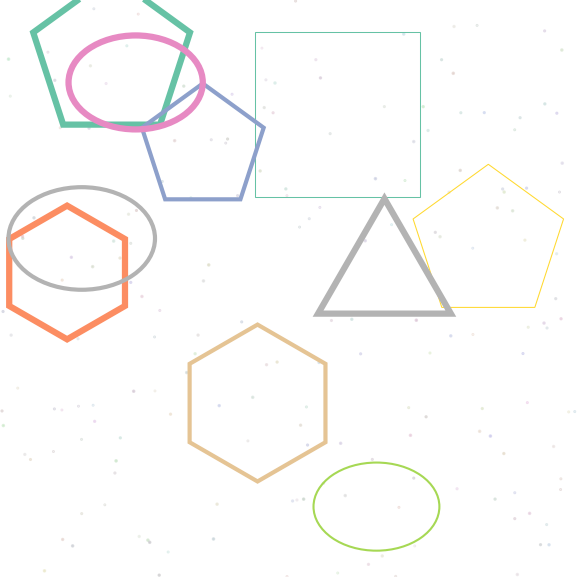[{"shape": "pentagon", "thickness": 3, "radius": 0.71, "center": [0.193, 0.899]}, {"shape": "square", "thickness": 0.5, "radius": 0.72, "center": [0.585, 0.801]}, {"shape": "hexagon", "thickness": 3, "radius": 0.58, "center": [0.116, 0.527]}, {"shape": "pentagon", "thickness": 2, "radius": 0.55, "center": [0.351, 0.744]}, {"shape": "oval", "thickness": 3, "radius": 0.58, "center": [0.235, 0.856]}, {"shape": "oval", "thickness": 1, "radius": 0.54, "center": [0.652, 0.122]}, {"shape": "pentagon", "thickness": 0.5, "radius": 0.68, "center": [0.846, 0.578]}, {"shape": "hexagon", "thickness": 2, "radius": 0.68, "center": [0.446, 0.301]}, {"shape": "triangle", "thickness": 3, "radius": 0.66, "center": [0.666, 0.522]}, {"shape": "oval", "thickness": 2, "radius": 0.63, "center": [0.142, 0.586]}]